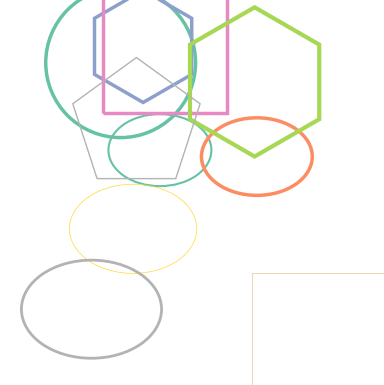[{"shape": "oval", "thickness": 1.5, "radius": 0.67, "center": [0.415, 0.61]}, {"shape": "circle", "thickness": 2.5, "radius": 0.97, "center": [0.313, 0.837]}, {"shape": "oval", "thickness": 2.5, "radius": 0.72, "center": [0.667, 0.593]}, {"shape": "hexagon", "thickness": 2.5, "radius": 0.73, "center": [0.372, 0.88]}, {"shape": "square", "thickness": 2.5, "radius": 0.8, "center": [0.429, 0.867]}, {"shape": "hexagon", "thickness": 3, "radius": 0.97, "center": [0.661, 0.787]}, {"shape": "oval", "thickness": 0.5, "radius": 0.83, "center": [0.346, 0.406]}, {"shape": "square", "thickness": 0.5, "radius": 0.92, "center": [0.838, 0.107]}, {"shape": "oval", "thickness": 2, "radius": 0.91, "center": [0.238, 0.197]}, {"shape": "pentagon", "thickness": 1, "radius": 0.87, "center": [0.354, 0.677]}]